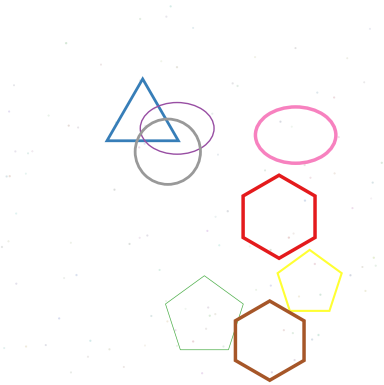[{"shape": "hexagon", "thickness": 2.5, "radius": 0.54, "center": [0.725, 0.437]}, {"shape": "triangle", "thickness": 2, "radius": 0.54, "center": [0.371, 0.688]}, {"shape": "pentagon", "thickness": 0.5, "radius": 0.53, "center": [0.531, 0.178]}, {"shape": "oval", "thickness": 1, "radius": 0.48, "center": [0.46, 0.667]}, {"shape": "pentagon", "thickness": 1.5, "radius": 0.44, "center": [0.804, 0.263]}, {"shape": "hexagon", "thickness": 2.5, "radius": 0.51, "center": [0.701, 0.115]}, {"shape": "oval", "thickness": 2.5, "radius": 0.52, "center": [0.768, 0.649]}, {"shape": "circle", "thickness": 2, "radius": 0.42, "center": [0.436, 0.606]}]